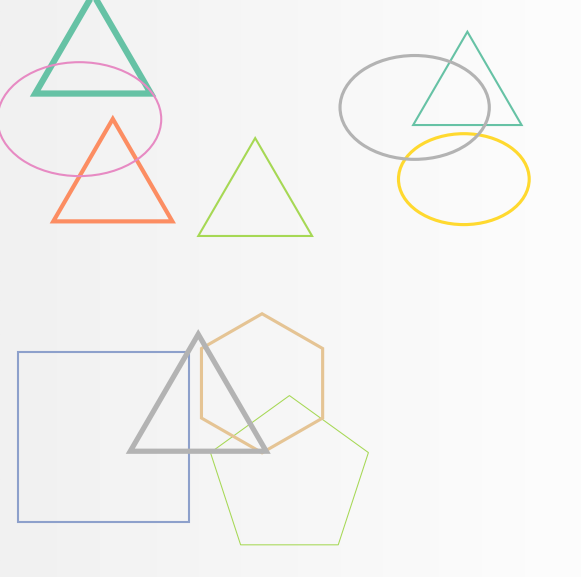[{"shape": "triangle", "thickness": 1, "radius": 0.54, "center": [0.804, 0.836]}, {"shape": "triangle", "thickness": 3, "radius": 0.57, "center": [0.16, 0.895]}, {"shape": "triangle", "thickness": 2, "radius": 0.59, "center": [0.194, 0.675]}, {"shape": "square", "thickness": 1, "radius": 0.74, "center": [0.178, 0.242]}, {"shape": "oval", "thickness": 1, "radius": 0.7, "center": [0.137, 0.793]}, {"shape": "triangle", "thickness": 1, "radius": 0.57, "center": [0.439, 0.647]}, {"shape": "pentagon", "thickness": 0.5, "radius": 0.71, "center": [0.498, 0.171]}, {"shape": "oval", "thickness": 1.5, "radius": 0.56, "center": [0.798, 0.689]}, {"shape": "hexagon", "thickness": 1.5, "radius": 0.6, "center": [0.451, 0.335]}, {"shape": "triangle", "thickness": 2.5, "radius": 0.68, "center": [0.341, 0.285]}, {"shape": "oval", "thickness": 1.5, "radius": 0.64, "center": [0.713, 0.813]}]